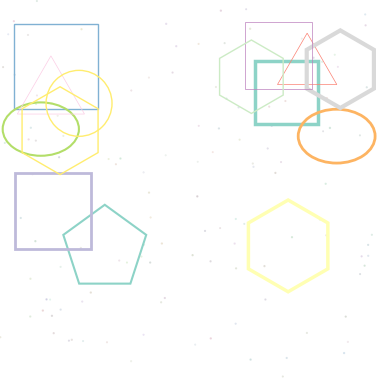[{"shape": "pentagon", "thickness": 1.5, "radius": 0.57, "center": [0.272, 0.355]}, {"shape": "square", "thickness": 2.5, "radius": 0.41, "center": [0.744, 0.759]}, {"shape": "hexagon", "thickness": 2.5, "radius": 0.6, "center": [0.748, 0.361]}, {"shape": "square", "thickness": 2, "radius": 0.49, "center": [0.138, 0.452]}, {"shape": "triangle", "thickness": 0.5, "radius": 0.44, "center": [0.798, 0.825]}, {"shape": "square", "thickness": 1, "radius": 0.55, "center": [0.146, 0.827]}, {"shape": "oval", "thickness": 2, "radius": 0.5, "center": [0.874, 0.646]}, {"shape": "oval", "thickness": 1.5, "radius": 0.5, "center": [0.106, 0.665]}, {"shape": "triangle", "thickness": 0.5, "radius": 0.5, "center": [0.132, 0.754]}, {"shape": "hexagon", "thickness": 3, "radius": 0.5, "center": [0.884, 0.82]}, {"shape": "square", "thickness": 0.5, "radius": 0.44, "center": [0.723, 0.856]}, {"shape": "hexagon", "thickness": 1, "radius": 0.48, "center": [0.653, 0.801]}, {"shape": "hexagon", "thickness": 1, "radius": 0.57, "center": [0.156, 0.661]}, {"shape": "circle", "thickness": 1, "radius": 0.43, "center": [0.205, 0.732]}]